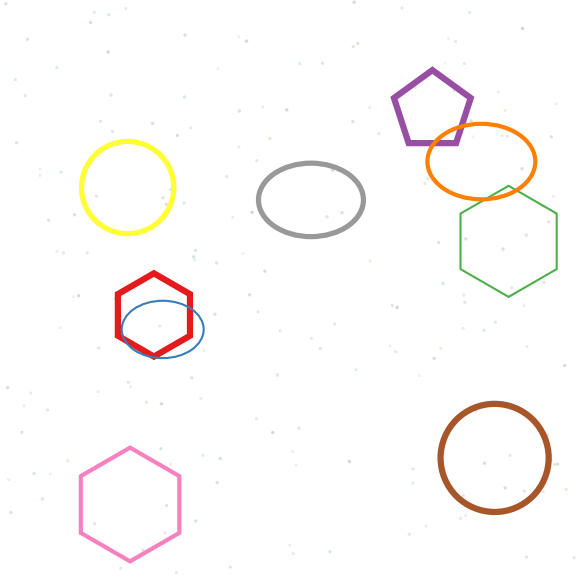[{"shape": "hexagon", "thickness": 3, "radius": 0.36, "center": [0.267, 0.454]}, {"shape": "oval", "thickness": 1, "radius": 0.35, "center": [0.282, 0.429]}, {"shape": "hexagon", "thickness": 1, "radius": 0.48, "center": [0.881, 0.581]}, {"shape": "pentagon", "thickness": 3, "radius": 0.35, "center": [0.749, 0.808]}, {"shape": "oval", "thickness": 2, "radius": 0.47, "center": [0.834, 0.719]}, {"shape": "circle", "thickness": 2.5, "radius": 0.4, "center": [0.221, 0.674]}, {"shape": "circle", "thickness": 3, "radius": 0.47, "center": [0.856, 0.206]}, {"shape": "hexagon", "thickness": 2, "radius": 0.49, "center": [0.225, 0.126]}, {"shape": "oval", "thickness": 2.5, "radius": 0.45, "center": [0.538, 0.653]}]